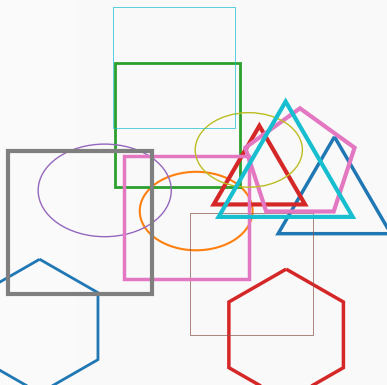[{"shape": "triangle", "thickness": 2.5, "radius": 0.84, "center": [0.863, 0.477]}, {"shape": "hexagon", "thickness": 2, "radius": 0.87, "center": [0.102, 0.153]}, {"shape": "oval", "thickness": 1.5, "radius": 0.73, "center": [0.506, 0.452]}, {"shape": "square", "thickness": 2, "radius": 0.81, "center": [0.458, 0.676]}, {"shape": "triangle", "thickness": 3, "radius": 0.68, "center": [0.669, 0.537]}, {"shape": "hexagon", "thickness": 2.5, "radius": 0.85, "center": [0.738, 0.13]}, {"shape": "oval", "thickness": 1, "radius": 0.86, "center": [0.27, 0.505]}, {"shape": "square", "thickness": 0.5, "radius": 0.8, "center": [0.649, 0.288]}, {"shape": "square", "thickness": 2.5, "radius": 0.8, "center": [0.481, 0.435]}, {"shape": "pentagon", "thickness": 3, "radius": 0.74, "center": [0.774, 0.571]}, {"shape": "square", "thickness": 3, "radius": 0.93, "center": [0.207, 0.423]}, {"shape": "oval", "thickness": 1, "radius": 0.69, "center": [0.642, 0.611]}, {"shape": "square", "thickness": 0.5, "radius": 0.79, "center": [0.448, 0.825]}, {"shape": "triangle", "thickness": 3, "radius": 1.0, "center": [0.737, 0.536]}]